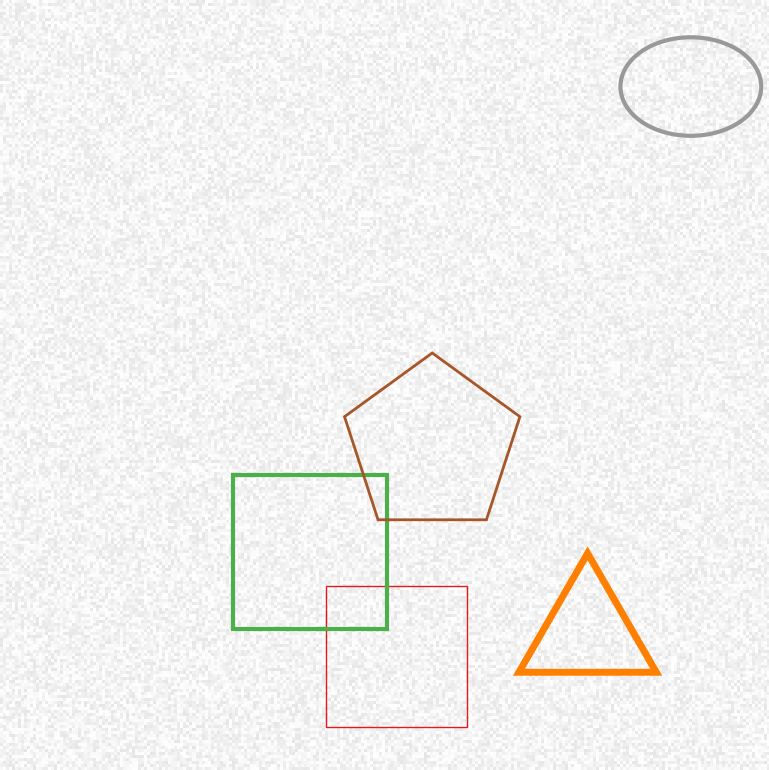[{"shape": "square", "thickness": 0.5, "radius": 0.46, "center": [0.515, 0.147]}, {"shape": "square", "thickness": 1.5, "radius": 0.5, "center": [0.403, 0.283]}, {"shape": "triangle", "thickness": 2.5, "radius": 0.51, "center": [0.763, 0.178]}, {"shape": "pentagon", "thickness": 1, "radius": 0.6, "center": [0.561, 0.422]}, {"shape": "oval", "thickness": 1.5, "radius": 0.46, "center": [0.897, 0.888]}]